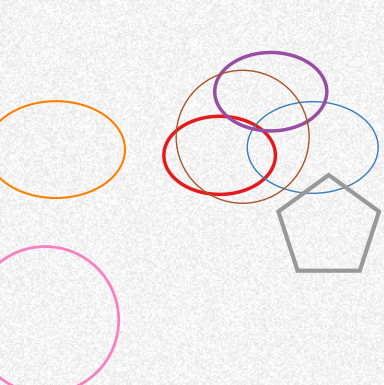[{"shape": "oval", "thickness": 2.5, "radius": 0.72, "center": [0.571, 0.597]}, {"shape": "oval", "thickness": 1, "radius": 0.85, "center": [0.812, 0.617]}, {"shape": "oval", "thickness": 2.5, "radius": 0.73, "center": [0.703, 0.762]}, {"shape": "oval", "thickness": 1.5, "radius": 0.9, "center": [0.145, 0.611]}, {"shape": "circle", "thickness": 1, "radius": 0.86, "center": [0.63, 0.645]}, {"shape": "circle", "thickness": 2, "radius": 0.95, "center": [0.118, 0.169]}, {"shape": "pentagon", "thickness": 3, "radius": 0.69, "center": [0.854, 0.408]}]